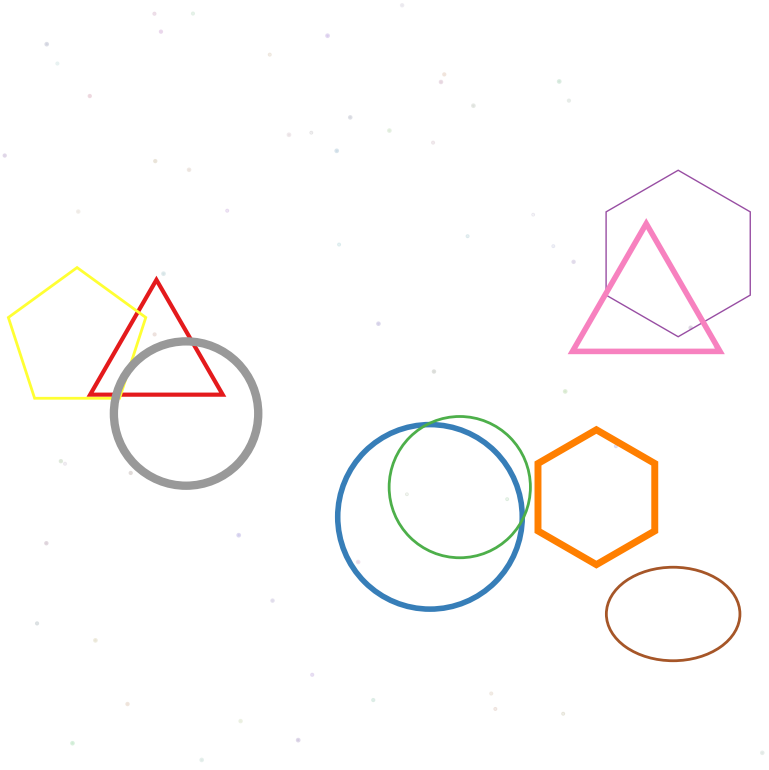[{"shape": "triangle", "thickness": 1.5, "radius": 0.5, "center": [0.203, 0.537]}, {"shape": "circle", "thickness": 2, "radius": 0.6, "center": [0.558, 0.329]}, {"shape": "circle", "thickness": 1, "radius": 0.46, "center": [0.597, 0.367]}, {"shape": "hexagon", "thickness": 0.5, "radius": 0.54, "center": [0.881, 0.671]}, {"shape": "hexagon", "thickness": 2.5, "radius": 0.44, "center": [0.775, 0.354]}, {"shape": "pentagon", "thickness": 1, "radius": 0.47, "center": [0.1, 0.559]}, {"shape": "oval", "thickness": 1, "radius": 0.43, "center": [0.874, 0.203]}, {"shape": "triangle", "thickness": 2, "radius": 0.55, "center": [0.839, 0.599]}, {"shape": "circle", "thickness": 3, "radius": 0.47, "center": [0.242, 0.463]}]